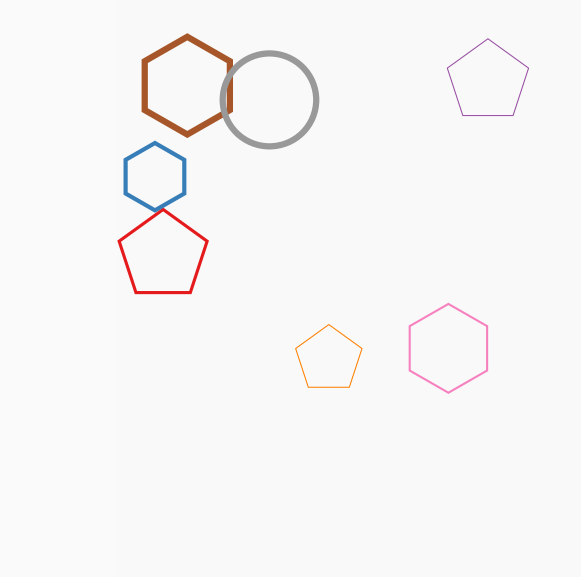[{"shape": "pentagon", "thickness": 1.5, "radius": 0.4, "center": [0.281, 0.557]}, {"shape": "hexagon", "thickness": 2, "radius": 0.29, "center": [0.267, 0.693]}, {"shape": "pentagon", "thickness": 0.5, "radius": 0.37, "center": [0.839, 0.858]}, {"shape": "pentagon", "thickness": 0.5, "radius": 0.3, "center": [0.566, 0.377]}, {"shape": "hexagon", "thickness": 3, "radius": 0.42, "center": [0.322, 0.851]}, {"shape": "hexagon", "thickness": 1, "radius": 0.38, "center": [0.771, 0.396]}, {"shape": "circle", "thickness": 3, "radius": 0.4, "center": [0.464, 0.826]}]